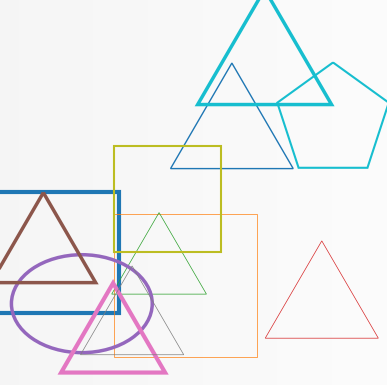[{"shape": "triangle", "thickness": 1, "radius": 0.91, "center": [0.598, 0.653]}, {"shape": "square", "thickness": 3, "radius": 0.79, "center": [0.15, 0.344]}, {"shape": "square", "thickness": 0.5, "radius": 0.93, "center": [0.479, 0.258]}, {"shape": "triangle", "thickness": 0.5, "radius": 0.71, "center": [0.41, 0.307]}, {"shape": "triangle", "thickness": 0.5, "radius": 0.84, "center": [0.83, 0.206]}, {"shape": "oval", "thickness": 2.5, "radius": 0.91, "center": [0.211, 0.211]}, {"shape": "triangle", "thickness": 2.5, "radius": 0.78, "center": [0.112, 0.344]}, {"shape": "triangle", "thickness": 3, "radius": 0.77, "center": [0.292, 0.11]}, {"shape": "triangle", "thickness": 0.5, "radius": 0.77, "center": [0.341, 0.155]}, {"shape": "square", "thickness": 1.5, "radius": 0.69, "center": [0.431, 0.483]}, {"shape": "triangle", "thickness": 2.5, "radius": 1.0, "center": [0.683, 0.828]}, {"shape": "pentagon", "thickness": 1.5, "radius": 0.76, "center": [0.859, 0.687]}]